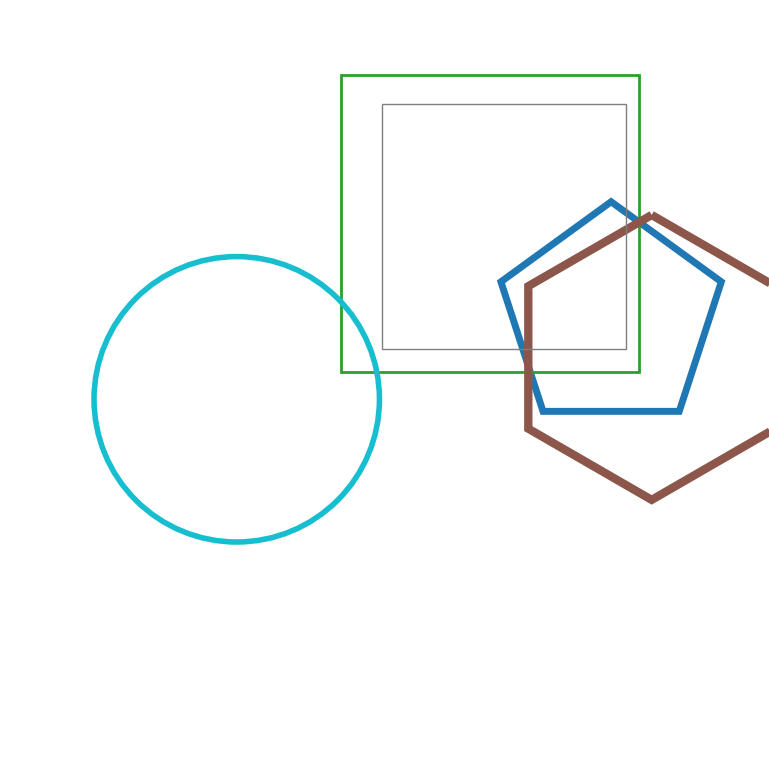[{"shape": "pentagon", "thickness": 2.5, "radius": 0.75, "center": [0.794, 0.588]}, {"shape": "square", "thickness": 1, "radius": 0.97, "center": [0.636, 0.71]}, {"shape": "hexagon", "thickness": 3, "radius": 0.93, "center": [0.846, 0.536]}, {"shape": "square", "thickness": 0.5, "radius": 0.79, "center": [0.654, 0.706]}, {"shape": "circle", "thickness": 2, "radius": 0.93, "center": [0.307, 0.481]}]